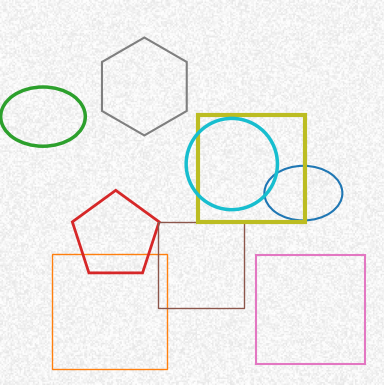[{"shape": "oval", "thickness": 1.5, "radius": 0.51, "center": [0.788, 0.498]}, {"shape": "square", "thickness": 1, "radius": 0.75, "center": [0.283, 0.192]}, {"shape": "oval", "thickness": 2.5, "radius": 0.55, "center": [0.112, 0.697]}, {"shape": "pentagon", "thickness": 2, "radius": 0.59, "center": [0.301, 0.387]}, {"shape": "square", "thickness": 1, "radius": 0.56, "center": [0.523, 0.311]}, {"shape": "square", "thickness": 1.5, "radius": 0.71, "center": [0.807, 0.195]}, {"shape": "hexagon", "thickness": 1.5, "radius": 0.64, "center": [0.375, 0.775]}, {"shape": "square", "thickness": 3, "radius": 0.7, "center": [0.653, 0.563]}, {"shape": "circle", "thickness": 2.5, "radius": 0.59, "center": [0.602, 0.574]}]